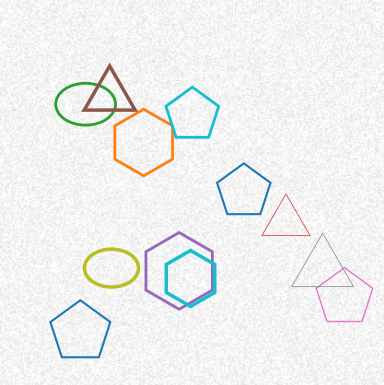[{"shape": "pentagon", "thickness": 1.5, "radius": 0.36, "center": [0.633, 0.503]}, {"shape": "pentagon", "thickness": 1.5, "radius": 0.41, "center": [0.209, 0.138]}, {"shape": "hexagon", "thickness": 2, "radius": 0.43, "center": [0.373, 0.63]}, {"shape": "oval", "thickness": 2, "radius": 0.39, "center": [0.222, 0.729]}, {"shape": "triangle", "thickness": 0.5, "radius": 0.36, "center": [0.743, 0.424]}, {"shape": "hexagon", "thickness": 2, "radius": 0.5, "center": [0.465, 0.296]}, {"shape": "triangle", "thickness": 2.5, "radius": 0.38, "center": [0.285, 0.752]}, {"shape": "pentagon", "thickness": 1, "radius": 0.39, "center": [0.895, 0.227]}, {"shape": "triangle", "thickness": 0.5, "radius": 0.46, "center": [0.838, 0.302]}, {"shape": "oval", "thickness": 2.5, "radius": 0.35, "center": [0.29, 0.304]}, {"shape": "pentagon", "thickness": 2, "radius": 0.36, "center": [0.5, 0.702]}, {"shape": "hexagon", "thickness": 2.5, "radius": 0.36, "center": [0.495, 0.277]}]